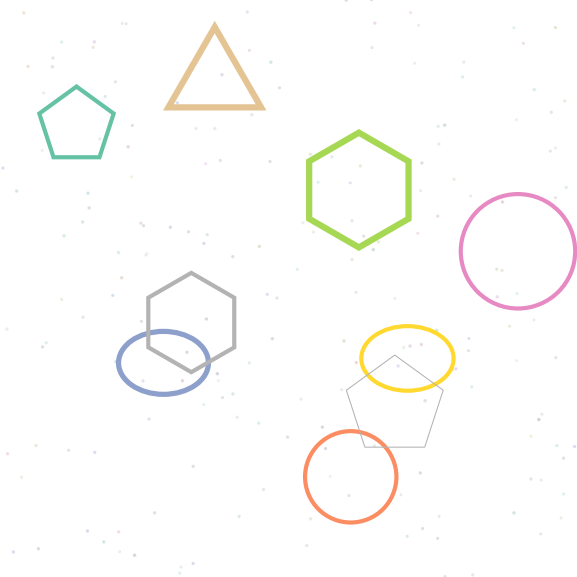[{"shape": "pentagon", "thickness": 2, "radius": 0.34, "center": [0.132, 0.782]}, {"shape": "circle", "thickness": 2, "radius": 0.4, "center": [0.607, 0.173]}, {"shape": "oval", "thickness": 2.5, "radius": 0.39, "center": [0.283, 0.371]}, {"shape": "circle", "thickness": 2, "radius": 0.5, "center": [0.897, 0.564]}, {"shape": "hexagon", "thickness": 3, "radius": 0.5, "center": [0.621, 0.67]}, {"shape": "oval", "thickness": 2, "radius": 0.4, "center": [0.706, 0.378]}, {"shape": "triangle", "thickness": 3, "radius": 0.46, "center": [0.372, 0.86]}, {"shape": "hexagon", "thickness": 2, "radius": 0.43, "center": [0.331, 0.441]}, {"shape": "pentagon", "thickness": 0.5, "radius": 0.44, "center": [0.684, 0.296]}]